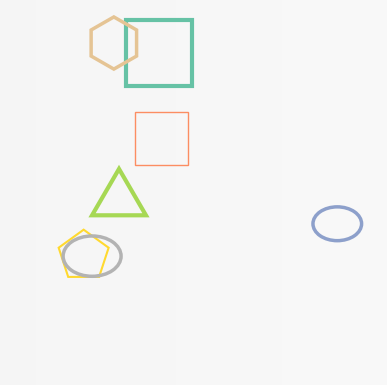[{"shape": "square", "thickness": 3, "radius": 0.43, "center": [0.411, 0.862]}, {"shape": "square", "thickness": 1, "radius": 0.34, "center": [0.417, 0.641]}, {"shape": "oval", "thickness": 2.5, "radius": 0.31, "center": [0.87, 0.419]}, {"shape": "triangle", "thickness": 3, "radius": 0.4, "center": [0.307, 0.481]}, {"shape": "pentagon", "thickness": 1.5, "radius": 0.34, "center": [0.216, 0.336]}, {"shape": "hexagon", "thickness": 2.5, "radius": 0.34, "center": [0.294, 0.888]}, {"shape": "oval", "thickness": 2.5, "radius": 0.37, "center": [0.238, 0.335]}]